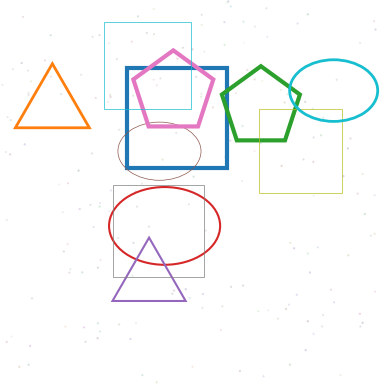[{"shape": "square", "thickness": 3, "radius": 0.65, "center": [0.461, 0.692]}, {"shape": "triangle", "thickness": 2, "radius": 0.55, "center": [0.136, 0.724]}, {"shape": "pentagon", "thickness": 3, "radius": 0.53, "center": [0.678, 0.722]}, {"shape": "oval", "thickness": 1.5, "radius": 0.72, "center": [0.427, 0.413]}, {"shape": "triangle", "thickness": 1.5, "radius": 0.55, "center": [0.387, 0.273]}, {"shape": "oval", "thickness": 0.5, "radius": 0.54, "center": [0.414, 0.607]}, {"shape": "pentagon", "thickness": 3, "radius": 0.55, "center": [0.45, 0.76]}, {"shape": "square", "thickness": 0.5, "radius": 0.59, "center": [0.411, 0.4]}, {"shape": "square", "thickness": 0.5, "radius": 0.54, "center": [0.781, 0.608]}, {"shape": "oval", "thickness": 2, "radius": 0.57, "center": [0.867, 0.765]}, {"shape": "square", "thickness": 0.5, "radius": 0.57, "center": [0.383, 0.83]}]